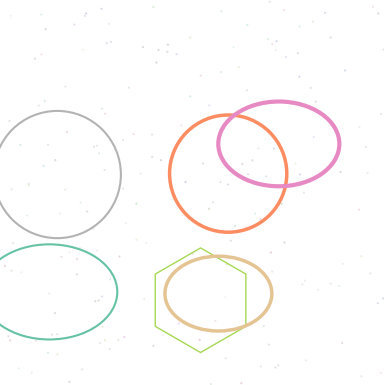[{"shape": "oval", "thickness": 1.5, "radius": 0.88, "center": [0.128, 0.242]}, {"shape": "circle", "thickness": 2.5, "radius": 0.76, "center": [0.593, 0.549]}, {"shape": "oval", "thickness": 3, "radius": 0.79, "center": [0.724, 0.626]}, {"shape": "hexagon", "thickness": 1, "radius": 0.68, "center": [0.521, 0.22]}, {"shape": "oval", "thickness": 2.5, "radius": 0.69, "center": [0.567, 0.237]}, {"shape": "circle", "thickness": 1.5, "radius": 0.83, "center": [0.149, 0.547]}]